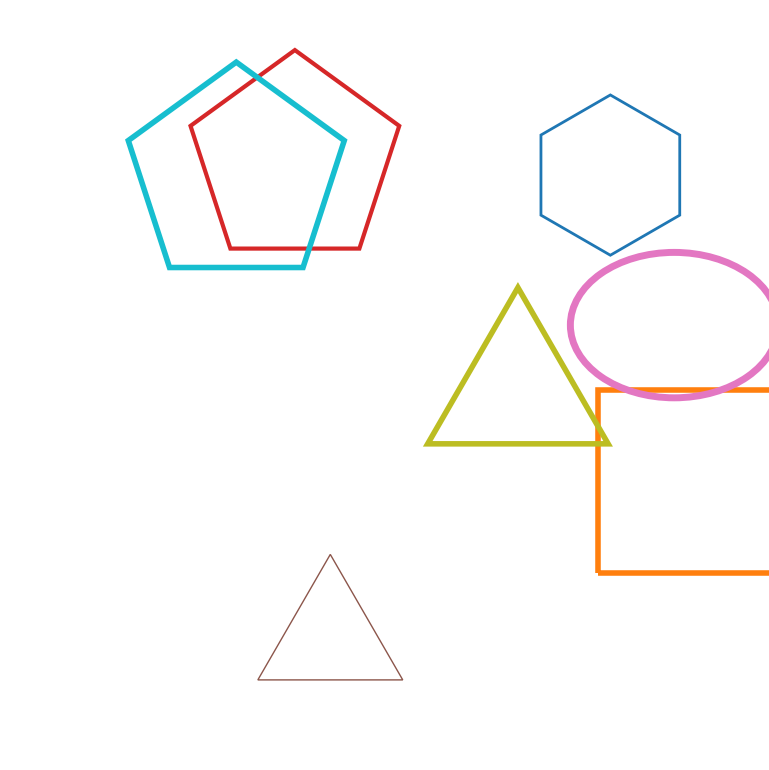[{"shape": "hexagon", "thickness": 1, "radius": 0.52, "center": [0.793, 0.773]}, {"shape": "square", "thickness": 2, "radius": 0.59, "center": [0.895, 0.375]}, {"shape": "pentagon", "thickness": 1.5, "radius": 0.71, "center": [0.383, 0.792]}, {"shape": "triangle", "thickness": 0.5, "radius": 0.54, "center": [0.429, 0.171]}, {"shape": "oval", "thickness": 2.5, "radius": 0.67, "center": [0.876, 0.578]}, {"shape": "triangle", "thickness": 2, "radius": 0.68, "center": [0.673, 0.491]}, {"shape": "pentagon", "thickness": 2, "radius": 0.74, "center": [0.307, 0.772]}]